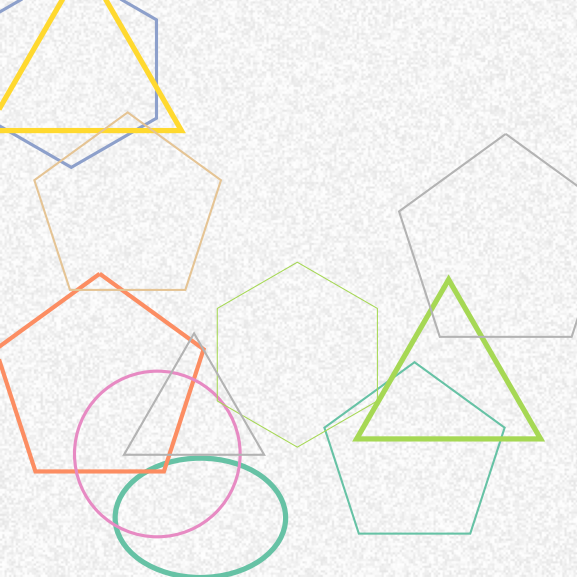[{"shape": "pentagon", "thickness": 1, "radius": 0.82, "center": [0.718, 0.208]}, {"shape": "oval", "thickness": 2.5, "radius": 0.74, "center": [0.347, 0.102]}, {"shape": "pentagon", "thickness": 2, "radius": 0.95, "center": [0.173, 0.336]}, {"shape": "hexagon", "thickness": 1.5, "radius": 0.85, "center": [0.123, 0.88]}, {"shape": "circle", "thickness": 1.5, "radius": 0.72, "center": [0.272, 0.213]}, {"shape": "triangle", "thickness": 2.5, "radius": 0.92, "center": [0.777, 0.331]}, {"shape": "hexagon", "thickness": 0.5, "radius": 0.8, "center": [0.515, 0.385]}, {"shape": "triangle", "thickness": 2.5, "radius": 0.97, "center": [0.146, 0.87]}, {"shape": "pentagon", "thickness": 1, "radius": 0.85, "center": [0.221, 0.635]}, {"shape": "triangle", "thickness": 1, "radius": 0.7, "center": [0.336, 0.282]}, {"shape": "pentagon", "thickness": 1, "radius": 0.97, "center": [0.876, 0.573]}]